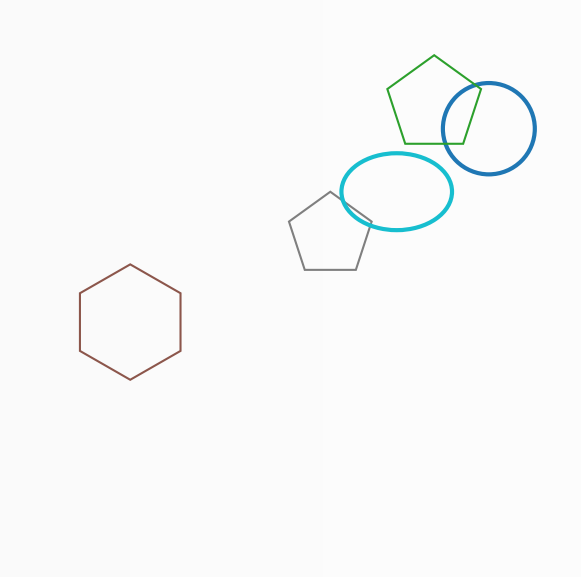[{"shape": "circle", "thickness": 2, "radius": 0.4, "center": [0.841, 0.776]}, {"shape": "pentagon", "thickness": 1, "radius": 0.42, "center": [0.747, 0.819]}, {"shape": "hexagon", "thickness": 1, "radius": 0.5, "center": [0.224, 0.441]}, {"shape": "pentagon", "thickness": 1, "radius": 0.37, "center": [0.568, 0.592]}, {"shape": "oval", "thickness": 2, "radius": 0.48, "center": [0.683, 0.667]}]